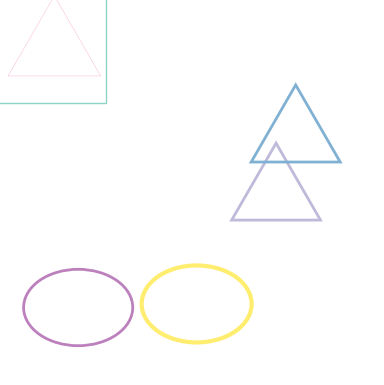[{"shape": "square", "thickness": 1, "radius": 0.7, "center": [0.135, 0.873]}, {"shape": "triangle", "thickness": 2, "radius": 0.67, "center": [0.717, 0.495]}, {"shape": "triangle", "thickness": 2, "radius": 0.67, "center": [0.768, 0.646]}, {"shape": "triangle", "thickness": 0.5, "radius": 0.69, "center": [0.141, 0.872]}, {"shape": "oval", "thickness": 2, "radius": 0.71, "center": [0.203, 0.201]}, {"shape": "oval", "thickness": 3, "radius": 0.71, "center": [0.511, 0.211]}]